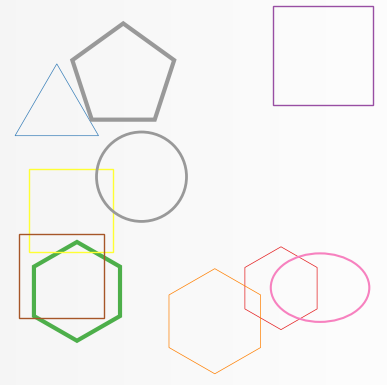[{"shape": "hexagon", "thickness": 0.5, "radius": 0.54, "center": [0.725, 0.251]}, {"shape": "triangle", "thickness": 0.5, "radius": 0.62, "center": [0.147, 0.71]}, {"shape": "hexagon", "thickness": 3, "radius": 0.64, "center": [0.199, 0.243]}, {"shape": "square", "thickness": 1, "radius": 0.64, "center": [0.834, 0.855]}, {"shape": "hexagon", "thickness": 0.5, "radius": 0.68, "center": [0.554, 0.166]}, {"shape": "square", "thickness": 1, "radius": 0.54, "center": [0.182, 0.453]}, {"shape": "square", "thickness": 1, "radius": 0.55, "center": [0.158, 0.284]}, {"shape": "oval", "thickness": 1.5, "radius": 0.64, "center": [0.826, 0.253]}, {"shape": "pentagon", "thickness": 3, "radius": 0.69, "center": [0.318, 0.801]}, {"shape": "circle", "thickness": 2, "radius": 0.58, "center": [0.365, 0.541]}]